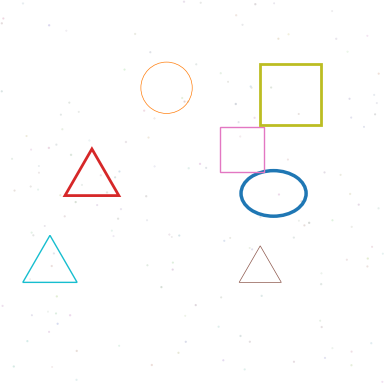[{"shape": "oval", "thickness": 2.5, "radius": 0.42, "center": [0.711, 0.498]}, {"shape": "circle", "thickness": 0.5, "radius": 0.33, "center": [0.433, 0.772]}, {"shape": "triangle", "thickness": 2, "radius": 0.4, "center": [0.239, 0.532]}, {"shape": "triangle", "thickness": 0.5, "radius": 0.32, "center": [0.676, 0.298]}, {"shape": "square", "thickness": 1, "radius": 0.29, "center": [0.628, 0.611]}, {"shape": "square", "thickness": 2, "radius": 0.4, "center": [0.755, 0.755]}, {"shape": "triangle", "thickness": 1, "radius": 0.41, "center": [0.13, 0.307]}]